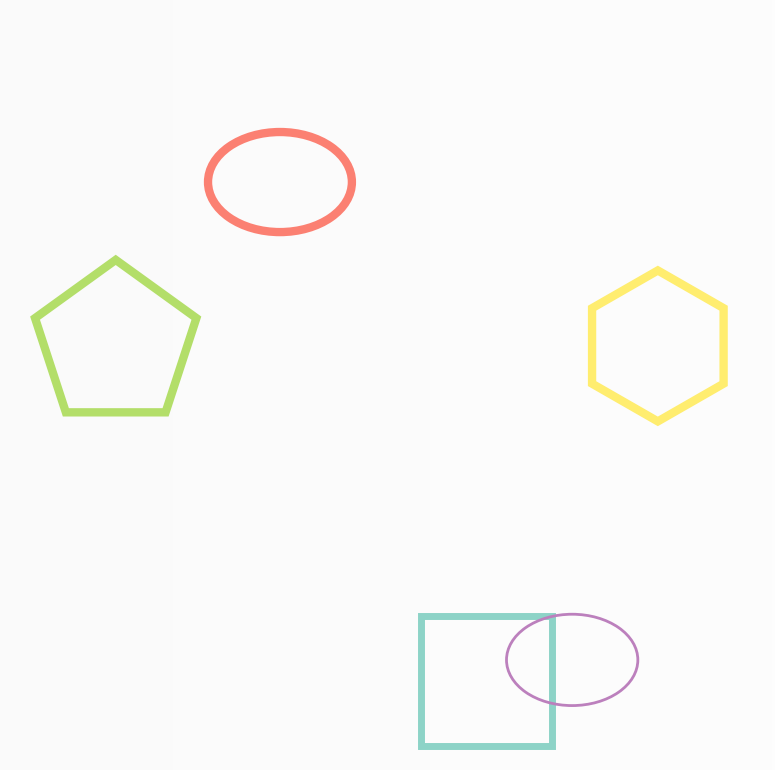[{"shape": "square", "thickness": 2.5, "radius": 0.42, "center": [0.628, 0.115]}, {"shape": "oval", "thickness": 3, "radius": 0.46, "center": [0.361, 0.764]}, {"shape": "pentagon", "thickness": 3, "radius": 0.55, "center": [0.149, 0.553]}, {"shape": "oval", "thickness": 1, "radius": 0.42, "center": [0.738, 0.143]}, {"shape": "hexagon", "thickness": 3, "radius": 0.49, "center": [0.849, 0.551]}]